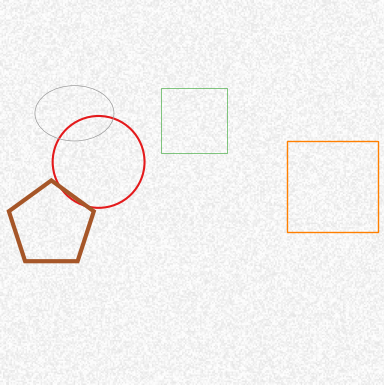[{"shape": "circle", "thickness": 1.5, "radius": 0.6, "center": [0.256, 0.579]}, {"shape": "square", "thickness": 0.5, "radius": 0.42, "center": [0.503, 0.687]}, {"shape": "square", "thickness": 1, "radius": 0.59, "center": [0.863, 0.516]}, {"shape": "pentagon", "thickness": 3, "radius": 0.58, "center": [0.133, 0.415]}, {"shape": "oval", "thickness": 0.5, "radius": 0.51, "center": [0.193, 0.706]}]